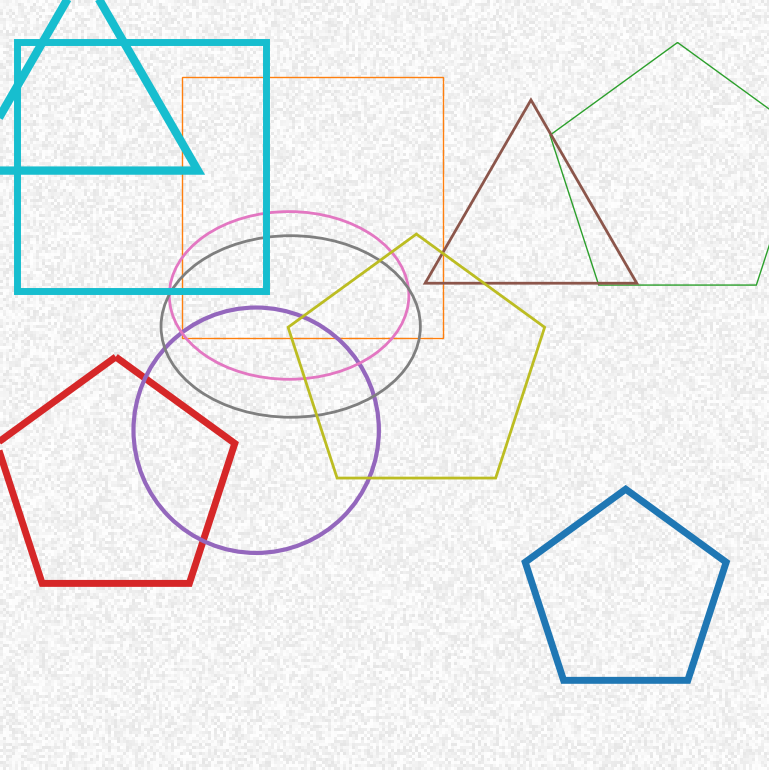[{"shape": "pentagon", "thickness": 2.5, "radius": 0.69, "center": [0.813, 0.227]}, {"shape": "square", "thickness": 0.5, "radius": 0.85, "center": [0.406, 0.731]}, {"shape": "pentagon", "thickness": 0.5, "radius": 0.87, "center": [0.88, 0.771]}, {"shape": "pentagon", "thickness": 2.5, "radius": 0.81, "center": [0.15, 0.374]}, {"shape": "circle", "thickness": 1.5, "radius": 0.8, "center": [0.333, 0.441]}, {"shape": "triangle", "thickness": 1, "radius": 0.79, "center": [0.69, 0.712]}, {"shape": "oval", "thickness": 1, "radius": 0.78, "center": [0.375, 0.616]}, {"shape": "oval", "thickness": 1, "radius": 0.84, "center": [0.378, 0.576]}, {"shape": "pentagon", "thickness": 1, "radius": 0.88, "center": [0.541, 0.521]}, {"shape": "square", "thickness": 2.5, "radius": 0.81, "center": [0.184, 0.784]}, {"shape": "triangle", "thickness": 3, "radius": 0.86, "center": [0.108, 0.864]}]